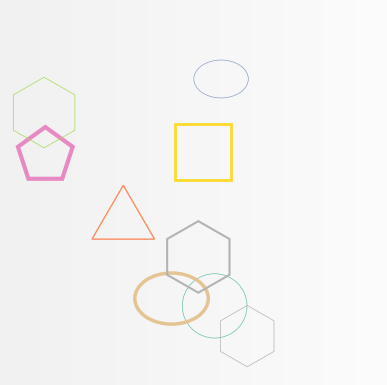[{"shape": "circle", "thickness": 0.5, "radius": 0.42, "center": [0.554, 0.205]}, {"shape": "triangle", "thickness": 1, "radius": 0.47, "center": [0.318, 0.425]}, {"shape": "oval", "thickness": 0.5, "radius": 0.35, "center": [0.571, 0.795]}, {"shape": "pentagon", "thickness": 3, "radius": 0.37, "center": [0.117, 0.596]}, {"shape": "hexagon", "thickness": 0.5, "radius": 0.46, "center": [0.114, 0.708]}, {"shape": "square", "thickness": 2, "radius": 0.36, "center": [0.524, 0.605]}, {"shape": "oval", "thickness": 2.5, "radius": 0.47, "center": [0.443, 0.225]}, {"shape": "hexagon", "thickness": 0.5, "radius": 0.4, "center": [0.638, 0.127]}, {"shape": "hexagon", "thickness": 1.5, "radius": 0.46, "center": [0.512, 0.333]}]